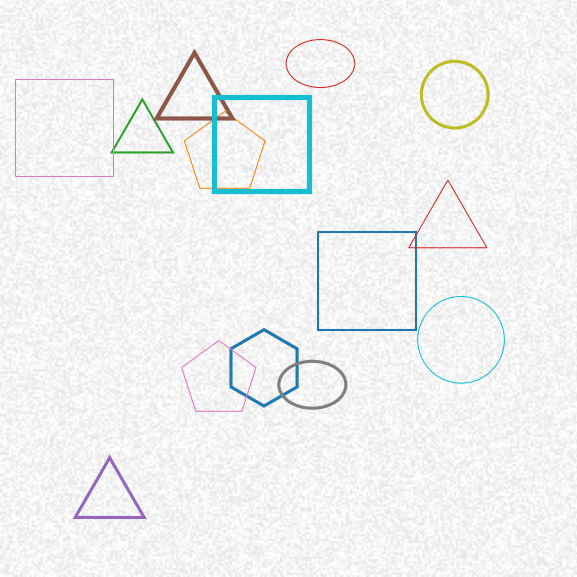[{"shape": "square", "thickness": 1, "radius": 0.43, "center": [0.635, 0.512]}, {"shape": "hexagon", "thickness": 1.5, "radius": 0.33, "center": [0.457, 0.362]}, {"shape": "pentagon", "thickness": 0.5, "radius": 0.37, "center": [0.389, 0.733]}, {"shape": "triangle", "thickness": 1, "radius": 0.31, "center": [0.246, 0.766]}, {"shape": "oval", "thickness": 0.5, "radius": 0.3, "center": [0.555, 0.889]}, {"shape": "triangle", "thickness": 0.5, "radius": 0.39, "center": [0.775, 0.609]}, {"shape": "triangle", "thickness": 1.5, "radius": 0.34, "center": [0.19, 0.138]}, {"shape": "triangle", "thickness": 2, "radius": 0.38, "center": [0.337, 0.832]}, {"shape": "pentagon", "thickness": 0.5, "radius": 0.34, "center": [0.379, 0.342]}, {"shape": "square", "thickness": 0.5, "radius": 0.42, "center": [0.111, 0.778]}, {"shape": "oval", "thickness": 1.5, "radius": 0.29, "center": [0.541, 0.333]}, {"shape": "circle", "thickness": 1.5, "radius": 0.29, "center": [0.787, 0.835]}, {"shape": "square", "thickness": 2.5, "radius": 0.41, "center": [0.453, 0.75]}, {"shape": "circle", "thickness": 0.5, "radius": 0.38, "center": [0.798, 0.411]}]